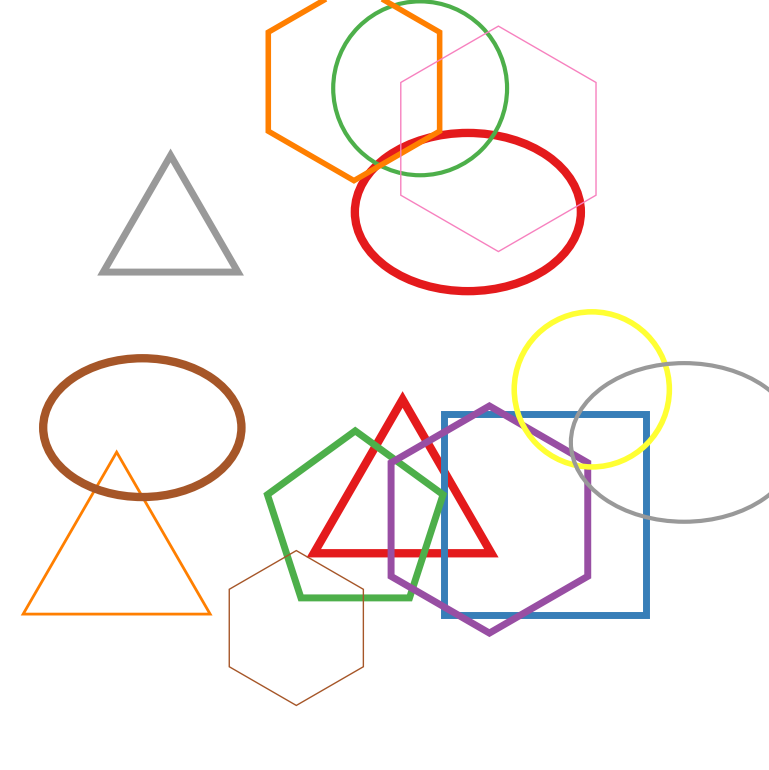[{"shape": "triangle", "thickness": 3, "radius": 0.67, "center": [0.523, 0.348]}, {"shape": "oval", "thickness": 3, "radius": 0.73, "center": [0.608, 0.725]}, {"shape": "square", "thickness": 2.5, "radius": 0.66, "center": [0.708, 0.332]}, {"shape": "pentagon", "thickness": 2.5, "radius": 0.6, "center": [0.461, 0.321]}, {"shape": "circle", "thickness": 1.5, "radius": 0.56, "center": [0.546, 0.885]}, {"shape": "hexagon", "thickness": 2.5, "radius": 0.74, "center": [0.636, 0.325]}, {"shape": "hexagon", "thickness": 2, "radius": 0.64, "center": [0.46, 0.894]}, {"shape": "triangle", "thickness": 1, "radius": 0.7, "center": [0.151, 0.273]}, {"shape": "circle", "thickness": 2, "radius": 0.5, "center": [0.769, 0.494]}, {"shape": "hexagon", "thickness": 0.5, "radius": 0.5, "center": [0.385, 0.184]}, {"shape": "oval", "thickness": 3, "radius": 0.64, "center": [0.185, 0.445]}, {"shape": "hexagon", "thickness": 0.5, "radius": 0.73, "center": [0.647, 0.82]}, {"shape": "oval", "thickness": 1.5, "radius": 0.74, "center": [0.889, 0.425]}, {"shape": "triangle", "thickness": 2.5, "radius": 0.5, "center": [0.222, 0.697]}]